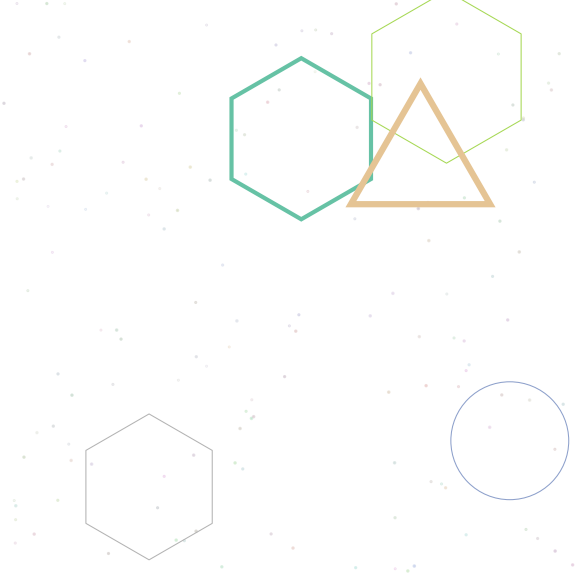[{"shape": "hexagon", "thickness": 2, "radius": 0.7, "center": [0.522, 0.759]}, {"shape": "circle", "thickness": 0.5, "radius": 0.51, "center": [0.883, 0.236]}, {"shape": "hexagon", "thickness": 0.5, "radius": 0.75, "center": [0.773, 0.866]}, {"shape": "triangle", "thickness": 3, "radius": 0.7, "center": [0.728, 0.715]}, {"shape": "hexagon", "thickness": 0.5, "radius": 0.63, "center": [0.258, 0.156]}]